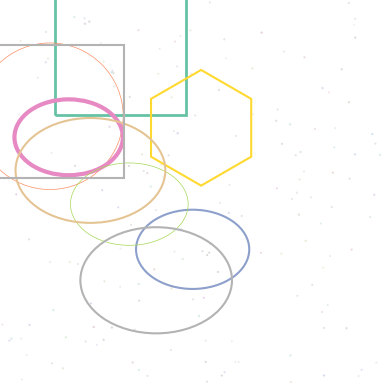[{"shape": "square", "thickness": 2, "radius": 0.85, "center": [0.314, 0.871]}, {"shape": "circle", "thickness": 0.5, "radius": 0.95, "center": [0.13, 0.698]}, {"shape": "oval", "thickness": 1.5, "radius": 0.74, "center": [0.5, 0.352]}, {"shape": "oval", "thickness": 3, "radius": 0.7, "center": [0.178, 0.643]}, {"shape": "oval", "thickness": 0.5, "radius": 0.76, "center": [0.336, 0.47]}, {"shape": "hexagon", "thickness": 1.5, "radius": 0.75, "center": [0.522, 0.668]}, {"shape": "oval", "thickness": 1.5, "radius": 0.97, "center": [0.235, 0.557]}, {"shape": "square", "thickness": 1.5, "radius": 0.86, "center": [0.15, 0.711]}, {"shape": "oval", "thickness": 1.5, "radius": 0.98, "center": [0.406, 0.272]}]